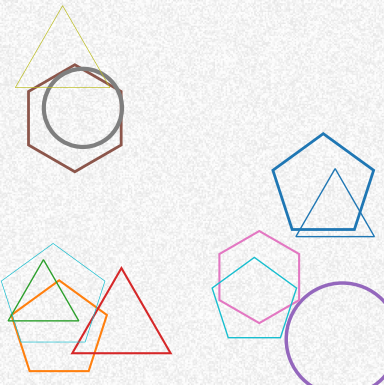[{"shape": "triangle", "thickness": 1, "radius": 0.59, "center": [0.87, 0.444]}, {"shape": "pentagon", "thickness": 2, "radius": 0.69, "center": [0.84, 0.515]}, {"shape": "pentagon", "thickness": 1.5, "radius": 0.65, "center": [0.154, 0.141]}, {"shape": "triangle", "thickness": 1, "radius": 0.53, "center": [0.113, 0.22]}, {"shape": "triangle", "thickness": 1.5, "radius": 0.74, "center": [0.315, 0.156]}, {"shape": "circle", "thickness": 2.5, "radius": 0.73, "center": [0.889, 0.119]}, {"shape": "hexagon", "thickness": 2, "radius": 0.69, "center": [0.194, 0.693]}, {"shape": "hexagon", "thickness": 1.5, "radius": 0.6, "center": [0.673, 0.28]}, {"shape": "circle", "thickness": 3, "radius": 0.51, "center": [0.215, 0.72]}, {"shape": "triangle", "thickness": 0.5, "radius": 0.71, "center": [0.163, 0.843]}, {"shape": "pentagon", "thickness": 0.5, "radius": 0.71, "center": [0.138, 0.226]}, {"shape": "pentagon", "thickness": 1, "radius": 0.58, "center": [0.661, 0.216]}]